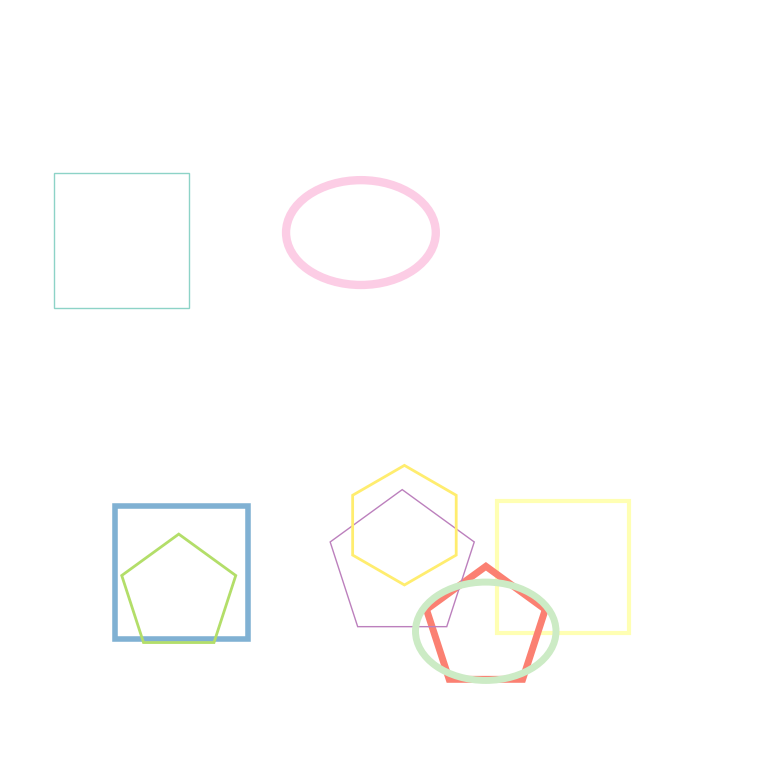[{"shape": "square", "thickness": 0.5, "radius": 0.44, "center": [0.157, 0.687]}, {"shape": "square", "thickness": 1.5, "radius": 0.43, "center": [0.731, 0.263]}, {"shape": "pentagon", "thickness": 2.5, "radius": 0.41, "center": [0.631, 0.183]}, {"shape": "square", "thickness": 2, "radius": 0.43, "center": [0.235, 0.257]}, {"shape": "pentagon", "thickness": 1, "radius": 0.39, "center": [0.232, 0.229]}, {"shape": "oval", "thickness": 3, "radius": 0.49, "center": [0.469, 0.698]}, {"shape": "pentagon", "thickness": 0.5, "radius": 0.49, "center": [0.522, 0.266]}, {"shape": "oval", "thickness": 2.5, "radius": 0.46, "center": [0.631, 0.18]}, {"shape": "hexagon", "thickness": 1, "radius": 0.39, "center": [0.525, 0.318]}]